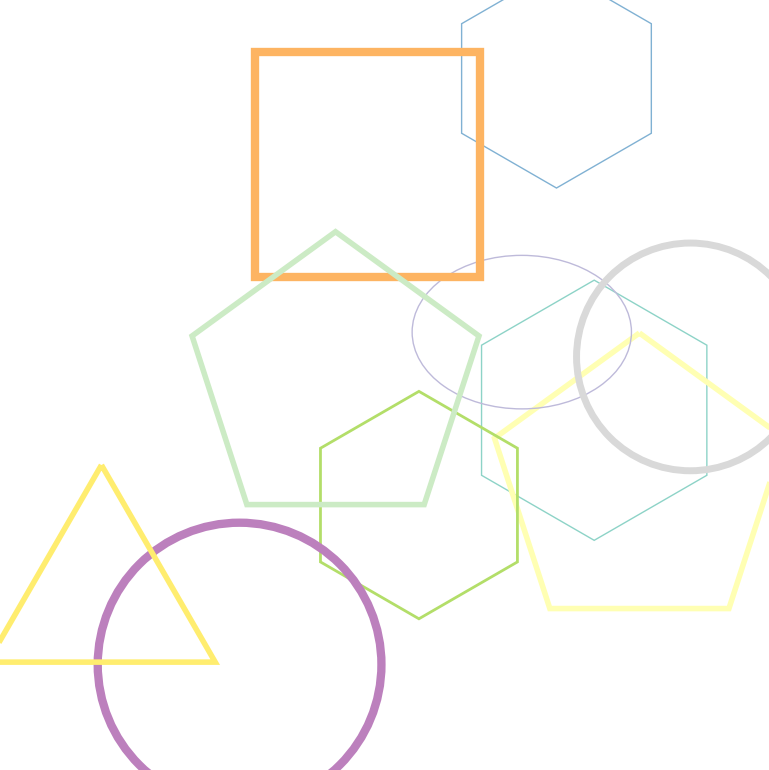[{"shape": "hexagon", "thickness": 0.5, "radius": 0.84, "center": [0.772, 0.467]}, {"shape": "pentagon", "thickness": 2, "radius": 0.99, "center": [0.83, 0.37]}, {"shape": "oval", "thickness": 0.5, "radius": 0.71, "center": [0.678, 0.569]}, {"shape": "hexagon", "thickness": 0.5, "radius": 0.71, "center": [0.723, 0.898]}, {"shape": "square", "thickness": 3, "radius": 0.73, "center": [0.477, 0.786]}, {"shape": "hexagon", "thickness": 1, "radius": 0.74, "center": [0.544, 0.344]}, {"shape": "circle", "thickness": 2.5, "radius": 0.74, "center": [0.897, 0.536]}, {"shape": "circle", "thickness": 3, "radius": 0.92, "center": [0.311, 0.137]}, {"shape": "pentagon", "thickness": 2, "radius": 0.98, "center": [0.436, 0.503]}, {"shape": "triangle", "thickness": 2, "radius": 0.85, "center": [0.132, 0.225]}]